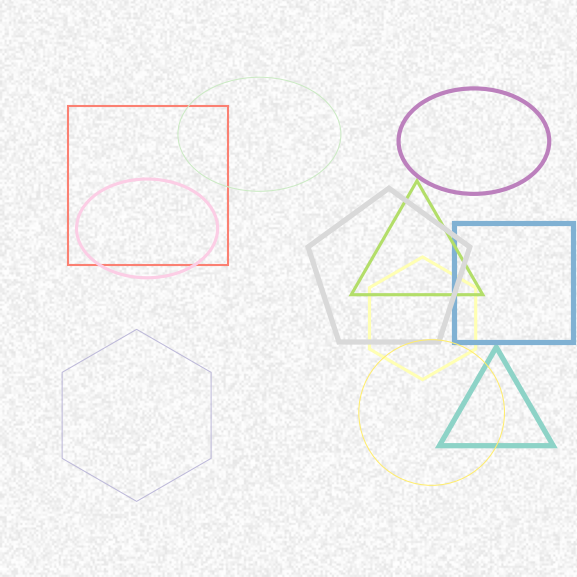[{"shape": "triangle", "thickness": 2.5, "radius": 0.57, "center": [0.859, 0.284]}, {"shape": "hexagon", "thickness": 1.5, "radius": 0.53, "center": [0.732, 0.448]}, {"shape": "hexagon", "thickness": 0.5, "radius": 0.74, "center": [0.237, 0.28]}, {"shape": "square", "thickness": 1, "radius": 0.69, "center": [0.256, 0.678]}, {"shape": "square", "thickness": 2.5, "radius": 0.52, "center": [0.889, 0.51]}, {"shape": "triangle", "thickness": 1.5, "radius": 0.66, "center": [0.722, 0.555]}, {"shape": "oval", "thickness": 1.5, "radius": 0.61, "center": [0.255, 0.604]}, {"shape": "pentagon", "thickness": 2.5, "radius": 0.74, "center": [0.673, 0.526]}, {"shape": "oval", "thickness": 2, "radius": 0.65, "center": [0.821, 0.755]}, {"shape": "oval", "thickness": 0.5, "radius": 0.71, "center": [0.449, 0.767]}, {"shape": "circle", "thickness": 0.5, "radius": 0.63, "center": [0.747, 0.285]}]